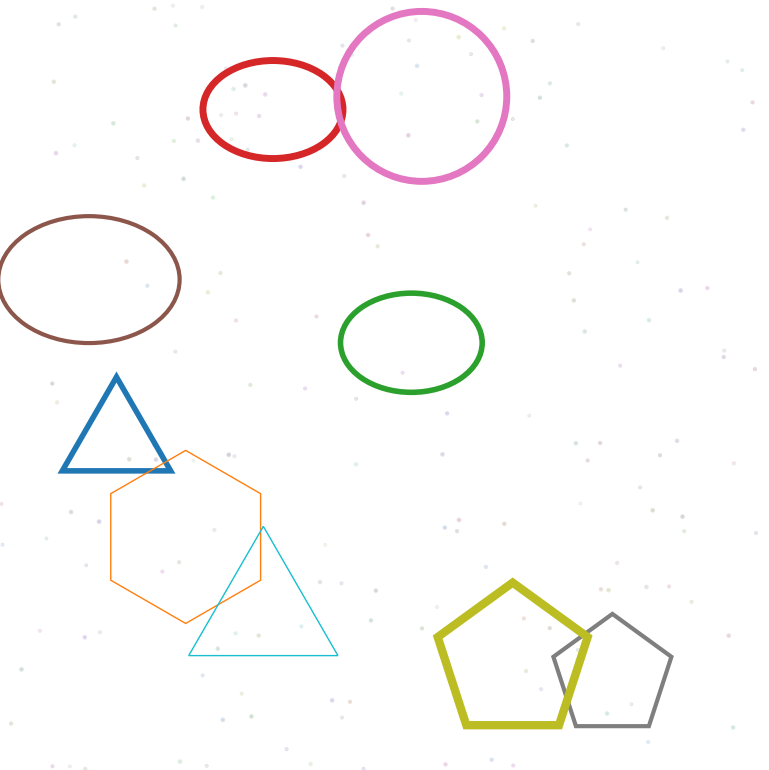[{"shape": "triangle", "thickness": 2, "radius": 0.41, "center": [0.151, 0.429]}, {"shape": "hexagon", "thickness": 0.5, "radius": 0.56, "center": [0.241, 0.303]}, {"shape": "oval", "thickness": 2, "radius": 0.46, "center": [0.534, 0.555]}, {"shape": "oval", "thickness": 2.5, "radius": 0.45, "center": [0.354, 0.858]}, {"shape": "oval", "thickness": 1.5, "radius": 0.59, "center": [0.116, 0.637]}, {"shape": "circle", "thickness": 2.5, "radius": 0.55, "center": [0.548, 0.875]}, {"shape": "pentagon", "thickness": 1.5, "radius": 0.4, "center": [0.795, 0.122]}, {"shape": "pentagon", "thickness": 3, "radius": 0.51, "center": [0.666, 0.141]}, {"shape": "triangle", "thickness": 0.5, "radius": 0.56, "center": [0.342, 0.205]}]